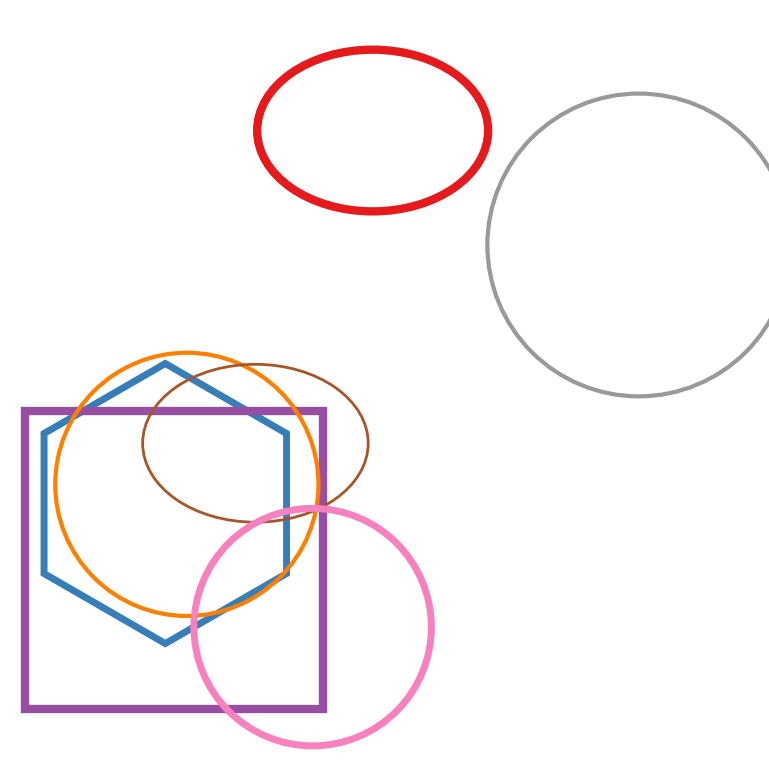[{"shape": "oval", "thickness": 3, "radius": 0.75, "center": [0.484, 0.83]}, {"shape": "hexagon", "thickness": 2.5, "radius": 0.91, "center": [0.215, 0.346]}, {"shape": "square", "thickness": 3, "radius": 0.97, "center": [0.226, 0.273]}, {"shape": "circle", "thickness": 1.5, "radius": 0.85, "center": [0.243, 0.371]}, {"shape": "oval", "thickness": 1, "radius": 0.73, "center": [0.332, 0.424]}, {"shape": "circle", "thickness": 2.5, "radius": 0.77, "center": [0.406, 0.186]}, {"shape": "circle", "thickness": 1.5, "radius": 0.98, "center": [0.83, 0.682]}]